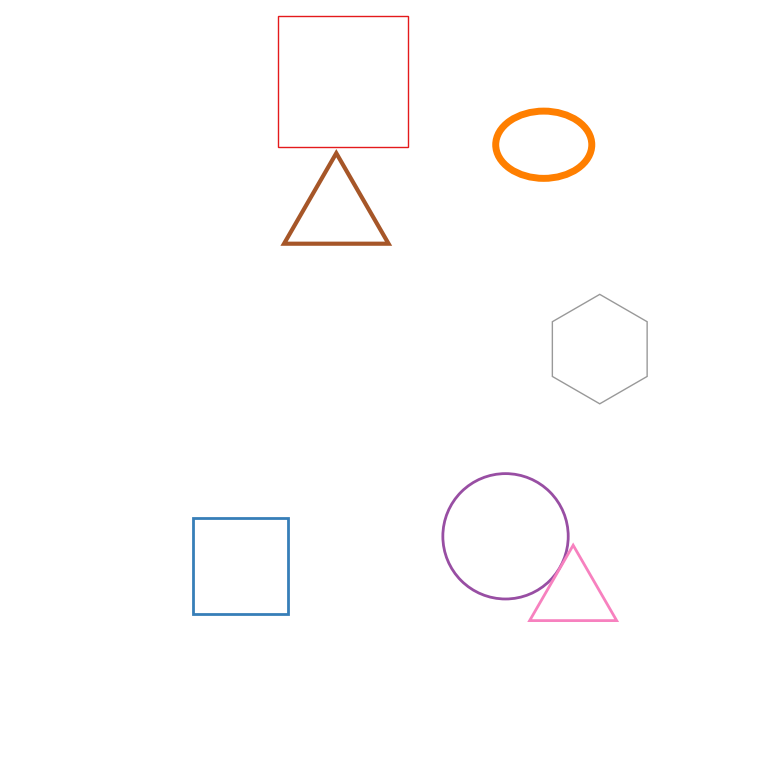[{"shape": "square", "thickness": 0.5, "radius": 0.42, "center": [0.445, 0.894]}, {"shape": "square", "thickness": 1, "radius": 0.31, "center": [0.312, 0.265]}, {"shape": "circle", "thickness": 1, "radius": 0.41, "center": [0.657, 0.304]}, {"shape": "oval", "thickness": 2.5, "radius": 0.31, "center": [0.706, 0.812]}, {"shape": "triangle", "thickness": 1.5, "radius": 0.39, "center": [0.437, 0.723]}, {"shape": "triangle", "thickness": 1, "radius": 0.33, "center": [0.744, 0.227]}, {"shape": "hexagon", "thickness": 0.5, "radius": 0.36, "center": [0.779, 0.547]}]